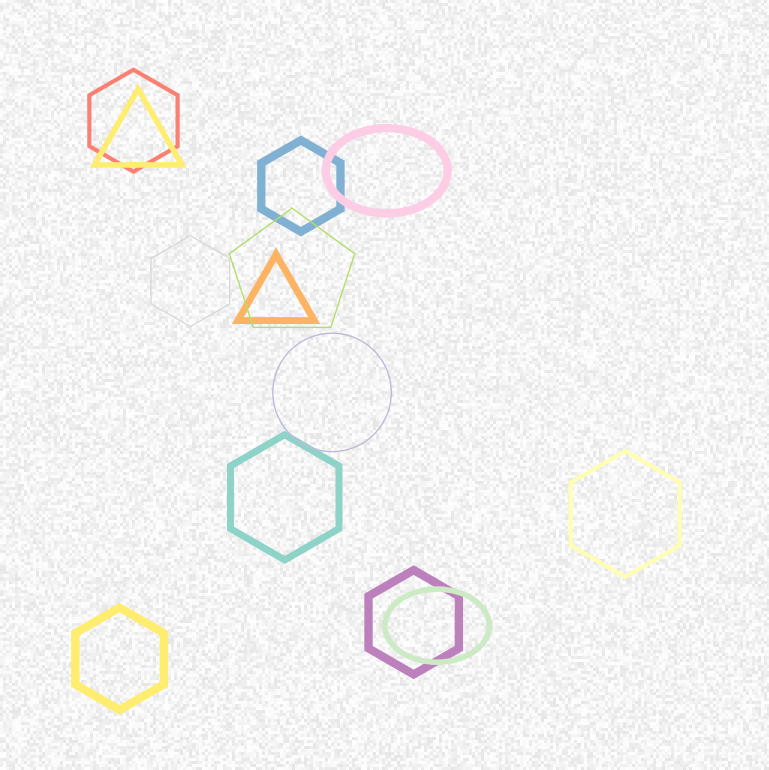[{"shape": "hexagon", "thickness": 2.5, "radius": 0.41, "center": [0.37, 0.354]}, {"shape": "hexagon", "thickness": 1.5, "radius": 0.41, "center": [0.812, 0.332]}, {"shape": "circle", "thickness": 0.5, "radius": 0.38, "center": [0.431, 0.49]}, {"shape": "hexagon", "thickness": 1.5, "radius": 0.33, "center": [0.173, 0.843]}, {"shape": "hexagon", "thickness": 3, "radius": 0.3, "center": [0.391, 0.758]}, {"shape": "triangle", "thickness": 2.5, "radius": 0.29, "center": [0.359, 0.612]}, {"shape": "pentagon", "thickness": 0.5, "radius": 0.43, "center": [0.379, 0.644]}, {"shape": "oval", "thickness": 3, "radius": 0.4, "center": [0.502, 0.778]}, {"shape": "hexagon", "thickness": 0.5, "radius": 0.3, "center": [0.247, 0.635]}, {"shape": "hexagon", "thickness": 3, "radius": 0.34, "center": [0.537, 0.192]}, {"shape": "oval", "thickness": 2, "radius": 0.34, "center": [0.568, 0.187]}, {"shape": "hexagon", "thickness": 3, "radius": 0.33, "center": [0.155, 0.144]}, {"shape": "triangle", "thickness": 2, "radius": 0.33, "center": [0.179, 0.819]}]